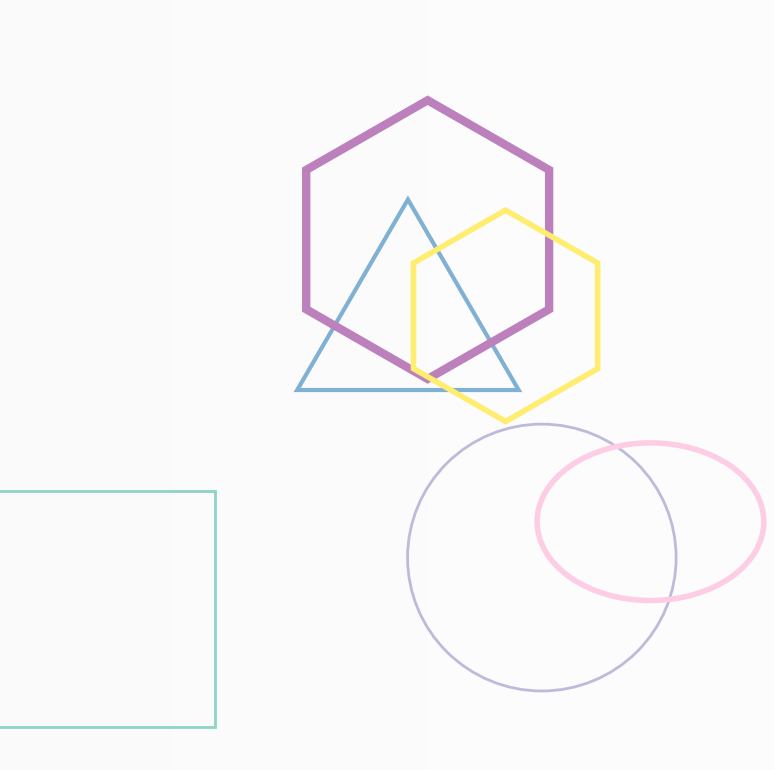[{"shape": "square", "thickness": 1, "radius": 0.76, "center": [0.124, 0.209]}, {"shape": "circle", "thickness": 1, "radius": 0.87, "center": [0.699, 0.276]}, {"shape": "triangle", "thickness": 1.5, "radius": 0.82, "center": [0.526, 0.576]}, {"shape": "oval", "thickness": 2, "radius": 0.73, "center": [0.839, 0.322]}, {"shape": "hexagon", "thickness": 3, "radius": 0.9, "center": [0.552, 0.689]}, {"shape": "hexagon", "thickness": 2, "radius": 0.69, "center": [0.652, 0.59]}]